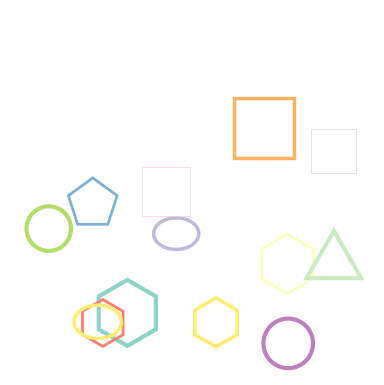[{"shape": "hexagon", "thickness": 3, "radius": 0.43, "center": [0.331, 0.187]}, {"shape": "hexagon", "thickness": 1.5, "radius": 0.39, "center": [0.747, 0.315]}, {"shape": "oval", "thickness": 2.5, "radius": 0.29, "center": [0.458, 0.393]}, {"shape": "hexagon", "thickness": 2, "radius": 0.3, "center": [0.267, 0.161]}, {"shape": "pentagon", "thickness": 2, "radius": 0.33, "center": [0.241, 0.471]}, {"shape": "square", "thickness": 2.5, "radius": 0.39, "center": [0.686, 0.668]}, {"shape": "circle", "thickness": 3, "radius": 0.29, "center": [0.127, 0.406]}, {"shape": "square", "thickness": 0.5, "radius": 0.31, "center": [0.431, 0.502]}, {"shape": "square", "thickness": 0.5, "radius": 0.29, "center": [0.866, 0.608]}, {"shape": "circle", "thickness": 3, "radius": 0.32, "center": [0.749, 0.108]}, {"shape": "triangle", "thickness": 3, "radius": 0.41, "center": [0.867, 0.318]}, {"shape": "oval", "thickness": 2.5, "radius": 0.31, "center": [0.254, 0.164]}, {"shape": "hexagon", "thickness": 2.5, "radius": 0.32, "center": [0.561, 0.163]}]